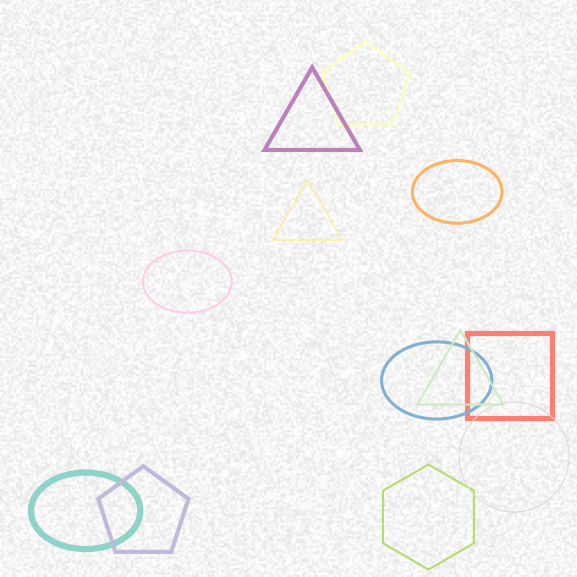[{"shape": "oval", "thickness": 3, "radius": 0.47, "center": [0.148, 0.115]}, {"shape": "pentagon", "thickness": 1, "radius": 0.4, "center": [0.633, 0.848]}, {"shape": "pentagon", "thickness": 2, "radius": 0.41, "center": [0.248, 0.11]}, {"shape": "square", "thickness": 2.5, "radius": 0.37, "center": [0.881, 0.349]}, {"shape": "oval", "thickness": 1.5, "radius": 0.48, "center": [0.756, 0.34]}, {"shape": "oval", "thickness": 1.5, "radius": 0.39, "center": [0.792, 0.667]}, {"shape": "hexagon", "thickness": 1, "radius": 0.45, "center": [0.742, 0.104]}, {"shape": "oval", "thickness": 1, "radius": 0.38, "center": [0.324, 0.511]}, {"shape": "circle", "thickness": 0.5, "radius": 0.48, "center": [0.89, 0.208]}, {"shape": "triangle", "thickness": 2, "radius": 0.48, "center": [0.541, 0.787]}, {"shape": "triangle", "thickness": 1, "radius": 0.43, "center": [0.797, 0.342]}, {"shape": "triangle", "thickness": 0.5, "radius": 0.35, "center": [0.533, 0.618]}]